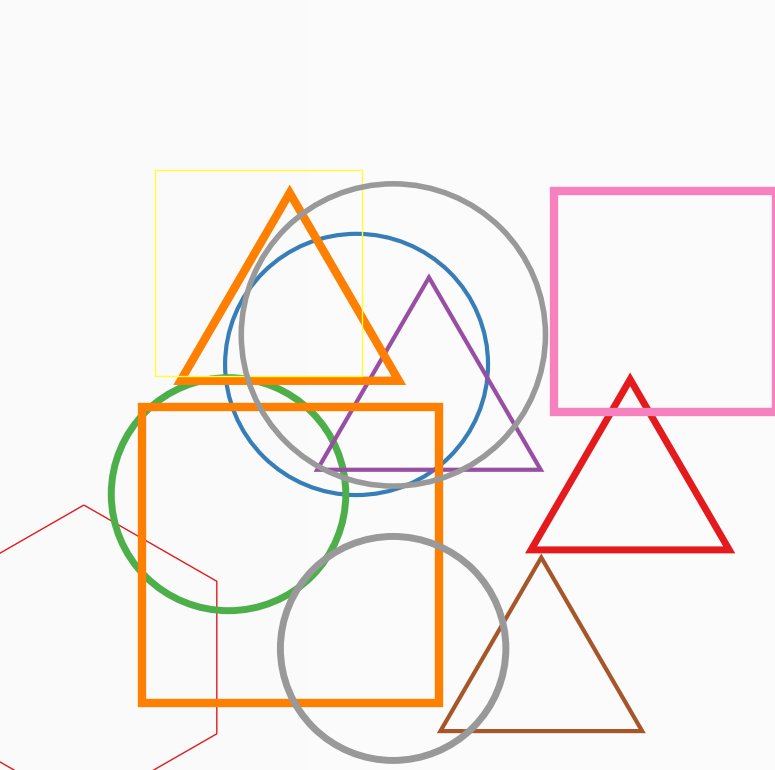[{"shape": "hexagon", "thickness": 0.5, "radius": 0.99, "center": [0.108, 0.146]}, {"shape": "triangle", "thickness": 2.5, "radius": 0.74, "center": [0.813, 0.36]}, {"shape": "circle", "thickness": 1.5, "radius": 0.85, "center": [0.46, 0.527]}, {"shape": "circle", "thickness": 2.5, "radius": 0.76, "center": [0.295, 0.358]}, {"shape": "triangle", "thickness": 1.5, "radius": 0.83, "center": [0.554, 0.473]}, {"shape": "triangle", "thickness": 3, "radius": 0.81, "center": [0.374, 0.587]}, {"shape": "square", "thickness": 3, "radius": 0.96, "center": [0.375, 0.279]}, {"shape": "square", "thickness": 0.5, "radius": 0.67, "center": [0.334, 0.645]}, {"shape": "triangle", "thickness": 1.5, "radius": 0.75, "center": [0.698, 0.126]}, {"shape": "square", "thickness": 3, "radius": 0.72, "center": [0.858, 0.608]}, {"shape": "circle", "thickness": 2.5, "radius": 0.73, "center": [0.507, 0.158]}, {"shape": "circle", "thickness": 2, "radius": 0.98, "center": [0.508, 0.565]}]